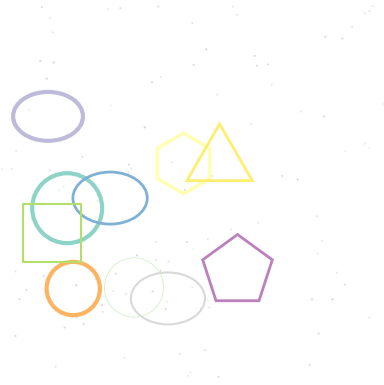[{"shape": "circle", "thickness": 3, "radius": 0.45, "center": [0.175, 0.459]}, {"shape": "hexagon", "thickness": 2.5, "radius": 0.39, "center": [0.477, 0.575]}, {"shape": "oval", "thickness": 3, "radius": 0.45, "center": [0.125, 0.698]}, {"shape": "oval", "thickness": 2, "radius": 0.48, "center": [0.286, 0.485]}, {"shape": "circle", "thickness": 3, "radius": 0.35, "center": [0.19, 0.251]}, {"shape": "square", "thickness": 1.5, "radius": 0.37, "center": [0.135, 0.395]}, {"shape": "oval", "thickness": 1.5, "radius": 0.48, "center": [0.436, 0.225]}, {"shape": "pentagon", "thickness": 2, "radius": 0.48, "center": [0.617, 0.296]}, {"shape": "circle", "thickness": 0.5, "radius": 0.38, "center": [0.348, 0.253]}, {"shape": "triangle", "thickness": 2, "radius": 0.49, "center": [0.57, 0.58]}]